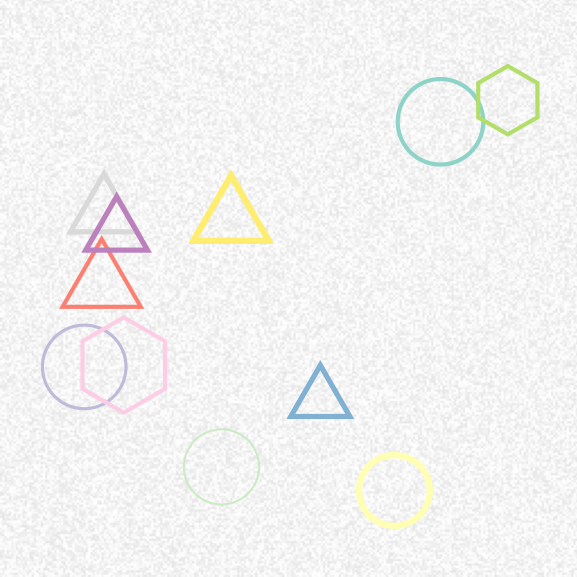[{"shape": "circle", "thickness": 2, "radius": 0.37, "center": [0.763, 0.788]}, {"shape": "circle", "thickness": 3, "radius": 0.31, "center": [0.683, 0.15]}, {"shape": "circle", "thickness": 1.5, "radius": 0.36, "center": [0.146, 0.364]}, {"shape": "triangle", "thickness": 2, "radius": 0.39, "center": [0.176, 0.507]}, {"shape": "triangle", "thickness": 2.5, "radius": 0.3, "center": [0.555, 0.308]}, {"shape": "hexagon", "thickness": 2, "radius": 0.3, "center": [0.879, 0.826]}, {"shape": "hexagon", "thickness": 2, "radius": 0.41, "center": [0.214, 0.367]}, {"shape": "triangle", "thickness": 2.5, "radius": 0.33, "center": [0.18, 0.631]}, {"shape": "triangle", "thickness": 2.5, "radius": 0.31, "center": [0.202, 0.597]}, {"shape": "circle", "thickness": 1, "radius": 0.33, "center": [0.384, 0.191]}, {"shape": "triangle", "thickness": 3, "radius": 0.38, "center": [0.4, 0.62]}]